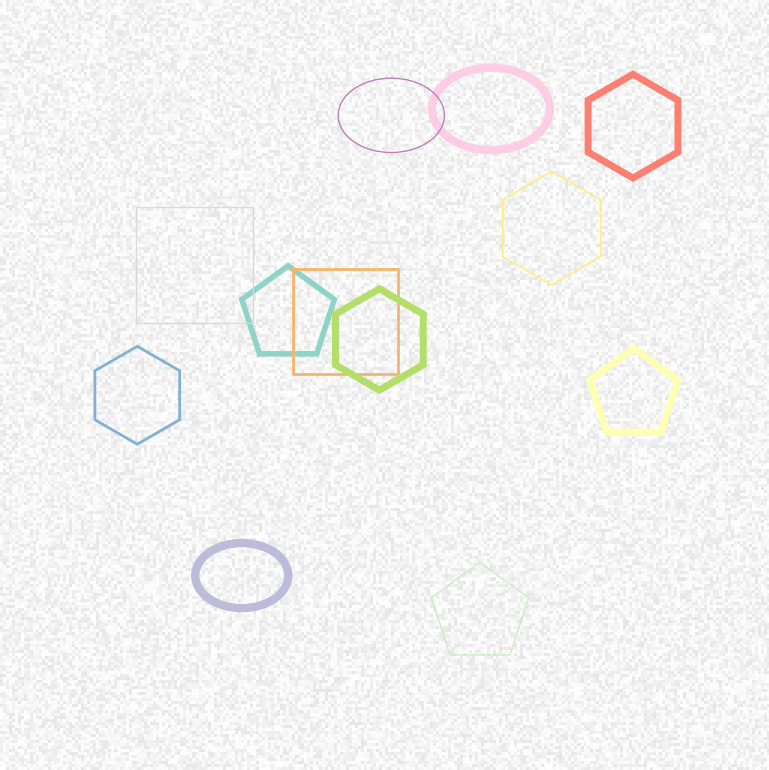[{"shape": "pentagon", "thickness": 2, "radius": 0.32, "center": [0.374, 0.592]}, {"shape": "pentagon", "thickness": 2.5, "radius": 0.3, "center": [0.823, 0.487]}, {"shape": "oval", "thickness": 3, "radius": 0.3, "center": [0.314, 0.252]}, {"shape": "hexagon", "thickness": 2.5, "radius": 0.34, "center": [0.822, 0.836]}, {"shape": "hexagon", "thickness": 1, "radius": 0.32, "center": [0.178, 0.487]}, {"shape": "square", "thickness": 1, "radius": 0.34, "center": [0.448, 0.582]}, {"shape": "hexagon", "thickness": 2.5, "radius": 0.33, "center": [0.493, 0.559]}, {"shape": "oval", "thickness": 3, "radius": 0.38, "center": [0.638, 0.859]}, {"shape": "square", "thickness": 0.5, "radius": 0.38, "center": [0.253, 0.656]}, {"shape": "oval", "thickness": 0.5, "radius": 0.34, "center": [0.508, 0.85]}, {"shape": "pentagon", "thickness": 0.5, "radius": 0.33, "center": [0.623, 0.203]}, {"shape": "hexagon", "thickness": 0.5, "radius": 0.37, "center": [0.717, 0.704]}]